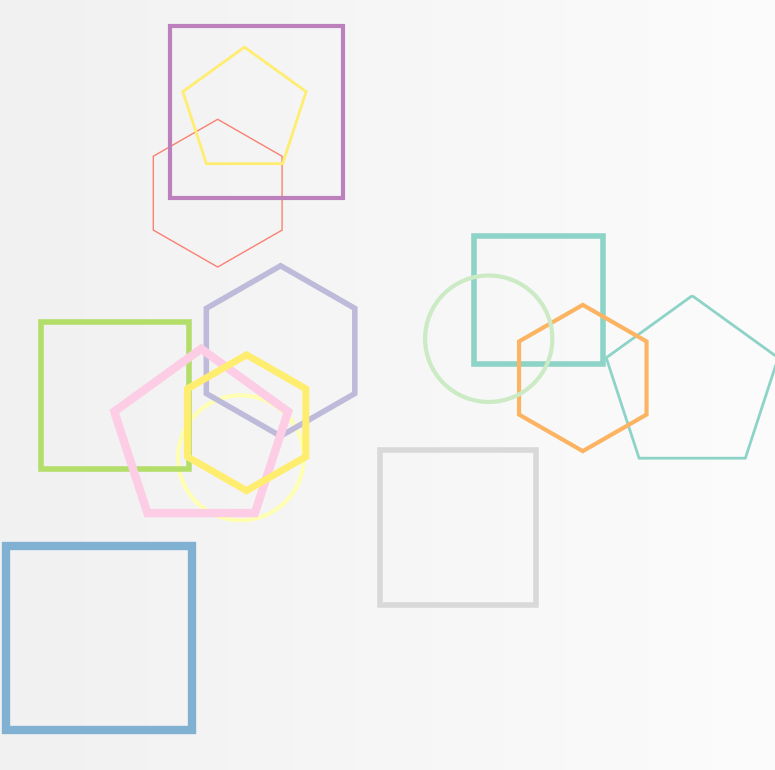[{"shape": "pentagon", "thickness": 1, "radius": 0.58, "center": [0.893, 0.499]}, {"shape": "square", "thickness": 2, "radius": 0.42, "center": [0.695, 0.611]}, {"shape": "circle", "thickness": 1.5, "radius": 0.41, "center": [0.311, 0.405]}, {"shape": "hexagon", "thickness": 2, "radius": 0.55, "center": [0.362, 0.544]}, {"shape": "hexagon", "thickness": 0.5, "radius": 0.48, "center": [0.281, 0.749]}, {"shape": "square", "thickness": 3, "radius": 0.6, "center": [0.127, 0.171]}, {"shape": "hexagon", "thickness": 1.5, "radius": 0.47, "center": [0.752, 0.509]}, {"shape": "square", "thickness": 2, "radius": 0.48, "center": [0.148, 0.486]}, {"shape": "pentagon", "thickness": 3, "radius": 0.59, "center": [0.26, 0.429]}, {"shape": "square", "thickness": 2, "radius": 0.5, "center": [0.591, 0.315]}, {"shape": "square", "thickness": 1.5, "radius": 0.56, "center": [0.331, 0.855]}, {"shape": "circle", "thickness": 1.5, "radius": 0.41, "center": [0.631, 0.56]}, {"shape": "hexagon", "thickness": 2.5, "radius": 0.44, "center": [0.318, 0.451]}, {"shape": "pentagon", "thickness": 1, "radius": 0.42, "center": [0.315, 0.855]}]